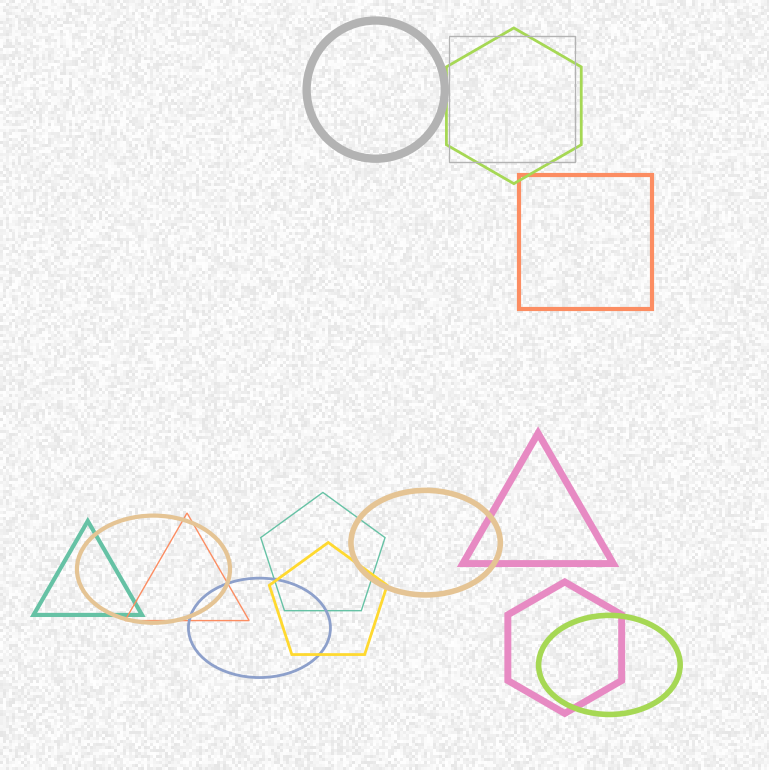[{"shape": "triangle", "thickness": 1.5, "radius": 0.41, "center": [0.114, 0.242]}, {"shape": "pentagon", "thickness": 0.5, "radius": 0.42, "center": [0.419, 0.276]}, {"shape": "square", "thickness": 1.5, "radius": 0.43, "center": [0.76, 0.686]}, {"shape": "triangle", "thickness": 0.5, "radius": 0.47, "center": [0.243, 0.241]}, {"shape": "oval", "thickness": 1, "radius": 0.46, "center": [0.337, 0.185]}, {"shape": "hexagon", "thickness": 2.5, "radius": 0.43, "center": [0.733, 0.159]}, {"shape": "triangle", "thickness": 2.5, "radius": 0.56, "center": [0.699, 0.325]}, {"shape": "hexagon", "thickness": 1, "radius": 0.51, "center": [0.667, 0.863]}, {"shape": "oval", "thickness": 2, "radius": 0.46, "center": [0.791, 0.136]}, {"shape": "pentagon", "thickness": 1, "radius": 0.4, "center": [0.426, 0.215]}, {"shape": "oval", "thickness": 1.5, "radius": 0.5, "center": [0.199, 0.261]}, {"shape": "oval", "thickness": 2, "radius": 0.48, "center": [0.553, 0.295]}, {"shape": "square", "thickness": 0.5, "radius": 0.41, "center": [0.665, 0.871]}, {"shape": "circle", "thickness": 3, "radius": 0.45, "center": [0.488, 0.884]}]